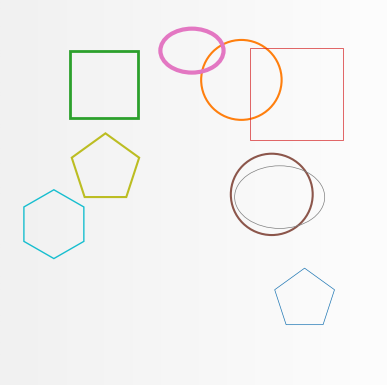[{"shape": "pentagon", "thickness": 0.5, "radius": 0.41, "center": [0.786, 0.222]}, {"shape": "circle", "thickness": 1.5, "radius": 0.52, "center": [0.623, 0.792]}, {"shape": "square", "thickness": 2, "radius": 0.44, "center": [0.268, 0.781]}, {"shape": "square", "thickness": 0.5, "radius": 0.6, "center": [0.765, 0.756]}, {"shape": "circle", "thickness": 1.5, "radius": 0.53, "center": [0.701, 0.495]}, {"shape": "oval", "thickness": 3, "radius": 0.41, "center": [0.495, 0.869]}, {"shape": "oval", "thickness": 0.5, "radius": 0.58, "center": [0.722, 0.488]}, {"shape": "pentagon", "thickness": 1.5, "radius": 0.46, "center": [0.272, 0.562]}, {"shape": "hexagon", "thickness": 1, "radius": 0.45, "center": [0.139, 0.418]}]